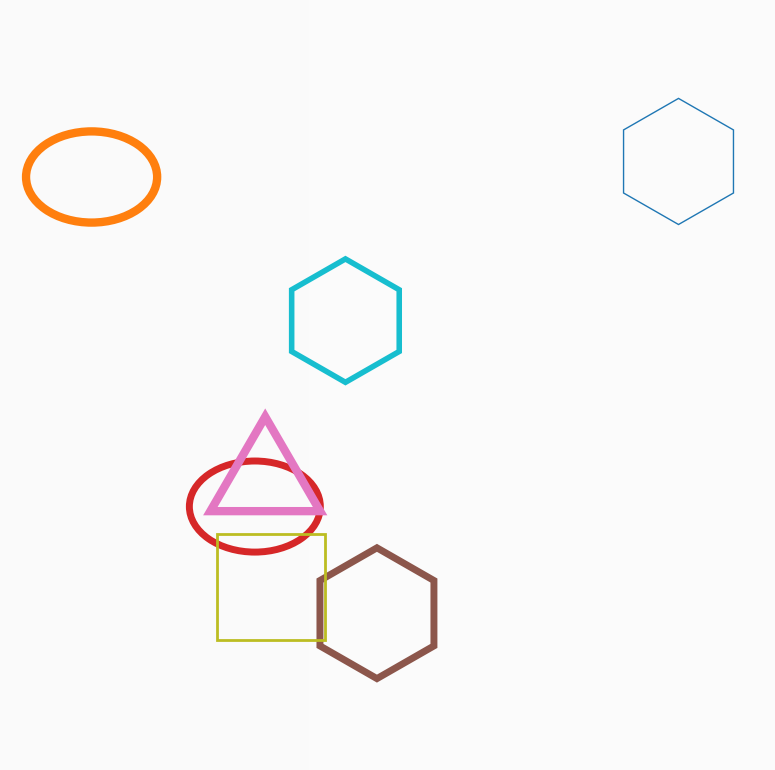[{"shape": "hexagon", "thickness": 0.5, "radius": 0.41, "center": [0.876, 0.79]}, {"shape": "oval", "thickness": 3, "radius": 0.42, "center": [0.118, 0.77]}, {"shape": "oval", "thickness": 2.5, "radius": 0.42, "center": [0.329, 0.342]}, {"shape": "hexagon", "thickness": 2.5, "radius": 0.42, "center": [0.486, 0.204]}, {"shape": "triangle", "thickness": 3, "radius": 0.41, "center": [0.342, 0.377]}, {"shape": "square", "thickness": 1, "radius": 0.35, "center": [0.35, 0.238]}, {"shape": "hexagon", "thickness": 2, "radius": 0.4, "center": [0.446, 0.584]}]